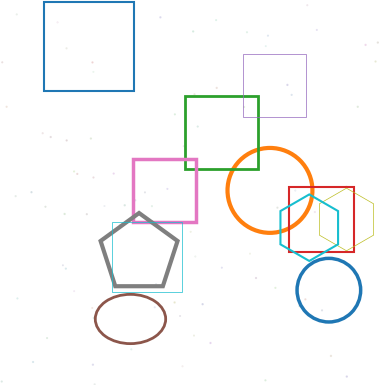[{"shape": "circle", "thickness": 2.5, "radius": 0.41, "center": [0.854, 0.246]}, {"shape": "square", "thickness": 1.5, "radius": 0.58, "center": [0.231, 0.879]}, {"shape": "circle", "thickness": 3, "radius": 0.55, "center": [0.701, 0.505]}, {"shape": "square", "thickness": 2, "radius": 0.48, "center": [0.575, 0.656]}, {"shape": "square", "thickness": 1.5, "radius": 0.42, "center": [0.836, 0.43]}, {"shape": "square", "thickness": 0.5, "radius": 0.41, "center": [0.713, 0.779]}, {"shape": "oval", "thickness": 2, "radius": 0.46, "center": [0.339, 0.171]}, {"shape": "square", "thickness": 2.5, "radius": 0.41, "center": [0.427, 0.506]}, {"shape": "pentagon", "thickness": 3, "radius": 0.53, "center": [0.361, 0.342]}, {"shape": "hexagon", "thickness": 0.5, "radius": 0.41, "center": [0.9, 0.43]}, {"shape": "hexagon", "thickness": 1.5, "radius": 0.43, "center": [0.803, 0.409]}, {"shape": "square", "thickness": 0.5, "radius": 0.46, "center": [0.381, 0.333]}]